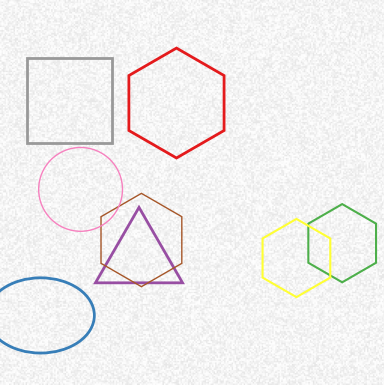[{"shape": "hexagon", "thickness": 2, "radius": 0.71, "center": [0.458, 0.732]}, {"shape": "oval", "thickness": 2, "radius": 0.7, "center": [0.106, 0.181]}, {"shape": "hexagon", "thickness": 1.5, "radius": 0.51, "center": [0.889, 0.368]}, {"shape": "triangle", "thickness": 2, "radius": 0.65, "center": [0.361, 0.331]}, {"shape": "hexagon", "thickness": 1.5, "radius": 0.51, "center": [0.77, 0.33]}, {"shape": "hexagon", "thickness": 1, "radius": 0.61, "center": [0.367, 0.377]}, {"shape": "circle", "thickness": 1, "radius": 0.54, "center": [0.209, 0.508]}, {"shape": "square", "thickness": 2, "radius": 0.55, "center": [0.18, 0.739]}]